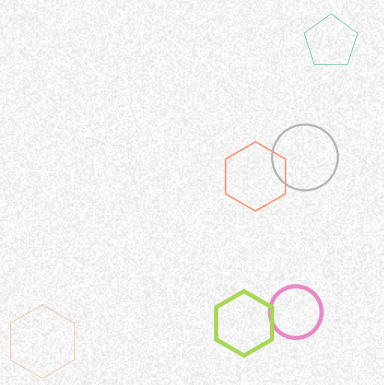[{"shape": "pentagon", "thickness": 0.5, "radius": 0.36, "center": [0.86, 0.891]}, {"shape": "hexagon", "thickness": 1, "radius": 0.45, "center": [0.664, 0.542]}, {"shape": "circle", "thickness": 3, "radius": 0.34, "center": [0.768, 0.189]}, {"shape": "hexagon", "thickness": 3, "radius": 0.42, "center": [0.634, 0.16]}, {"shape": "hexagon", "thickness": 0.5, "radius": 0.48, "center": [0.11, 0.113]}, {"shape": "circle", "thickness": 1.5, "radius": 0.43, "center": [0.792, 0.591]}]